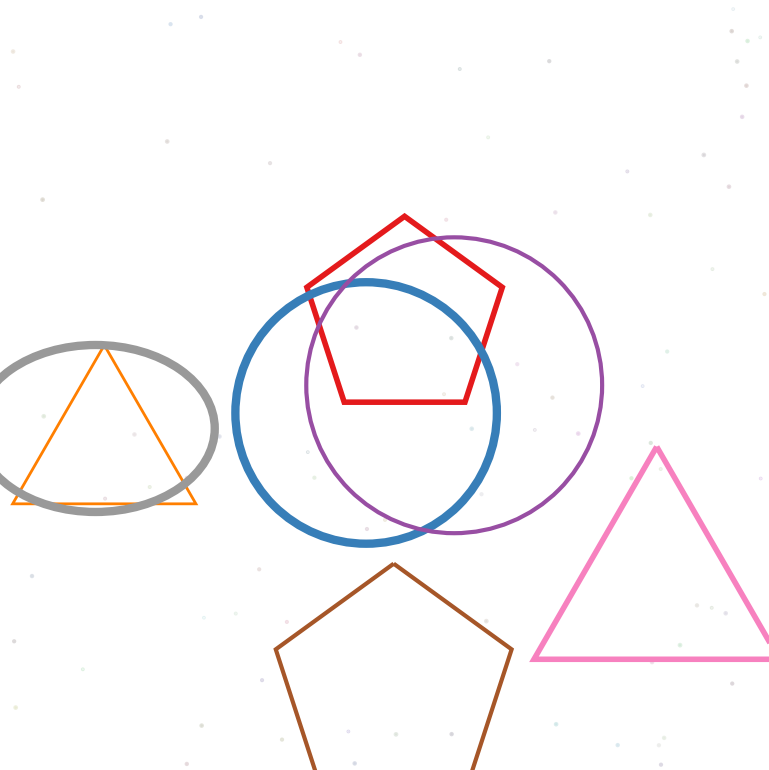[{"shape": "pentagon", "thickness": 2, "radius": 0.67, "center": [0.525, 0.586]}, {"shape": "circle", "thickness": 3, "radius": 0.85, "center": [0.475, 0.464]}, {"shape": "circle", "thickness": 1.5, "radius": 0.96, "center": [0.59, 0.5]}, {"shape": "triangle", "thickness": 1, "radius": 0.69, "center": [0.135, 0.414]}, {"shape": "pentagon", "thickness": 1.5, "radius": 0.81, "center": [0.511, 0.107]}, {"shape": "triangle", "thickness": 2, "radius": 0.92, "center": [0.853, 0.236]}, {"shape": "oval", "thickness": 3, "radius": 0.77, "center": [0.124, 0.444]}]